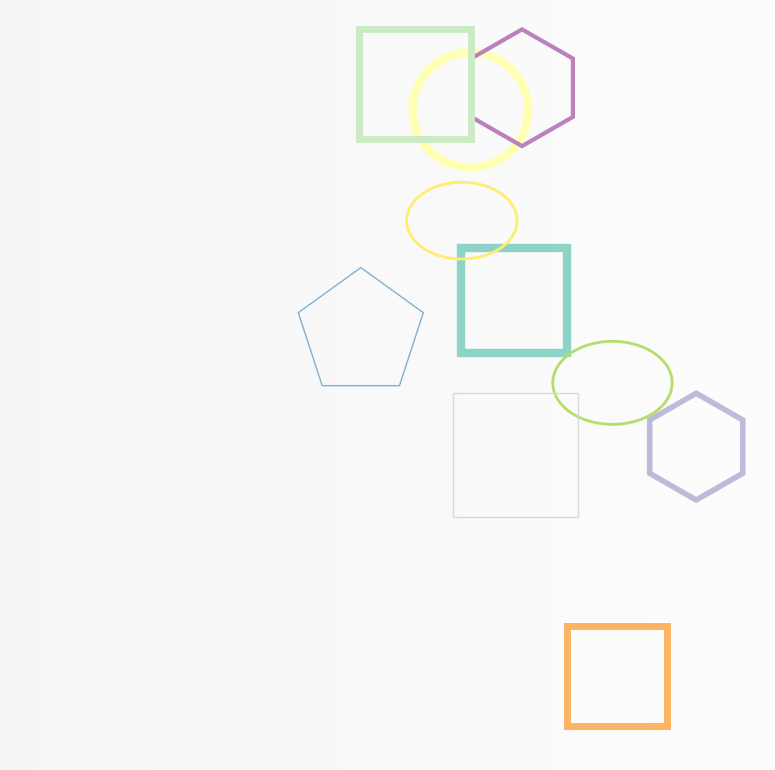[{"shape": "square", "thickness": 3, "radius": 0.34, "center": [0.663, 0.61]}, {"shape": "circle", "thickness": 3, "radius": 0.37, "center": [0.607, 0.857]}, {"shape": "hexagon", "thickness": 2, "radius": 0.35, "center": [0.898, 0.42]}, {"shape": "pentagon", "thickness": 0.5, "radius": 0.42, "center": [0.466, 0.568]}, {"shape": "square", "thickness": 2.5, "radius": 0.32, "center": [0.796, 0.122]}, {"shape": "oval", "thickness": 1, "radius": 0.39, "center": [0.79, 0.503]}, {"shape": "square", "thickness": 0.5, "radius": 0.4, "center": [0.665, 0.409]}, {"shape": "hexagon", "thickness": 1.5, "radius": 0.38, "center": [0.674, 0.886]}, {"shape": "square", "thickness": 2.5, "radius": 0.36, "center": [0.536, 0.891]}, {"shape": "oval", "thickness": 1, "radius": 0.36, "center": [0.596, 0.713]}]